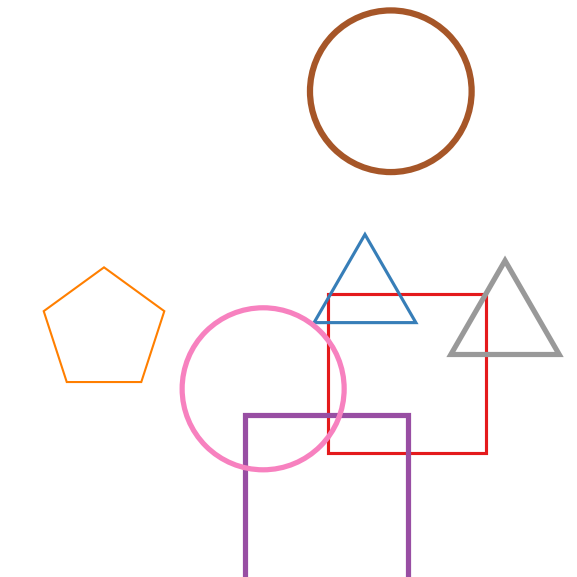[{"shape": "square", "thickness": 1.5, "radius": 0.69, "center": [0.705, 0.353]}, {"shape": "triangle", "thickness": 1.5, "radius": 0.51, "center": [0.632, 0.491]}, {"shape": "square", "thickness": 2.5, "radius": 0.71, "center": [0.565, 0.139]}, {"shape": "pentagon", "thickness": 1, "radius": 0.55, "center": [0.18, 0.426]}, {"shape": "circle", "thickness": 3, "radius": 0.7, "center": [0.677, 0.841]}, {"shape": "circle", "thickness": 2.5, "radius": 0.7, "center": [0.456, 0.326]}, {"shape": "triangle", "thickness": 2.5, "radius": 0.54, "center": [0.875, 0.439]}]